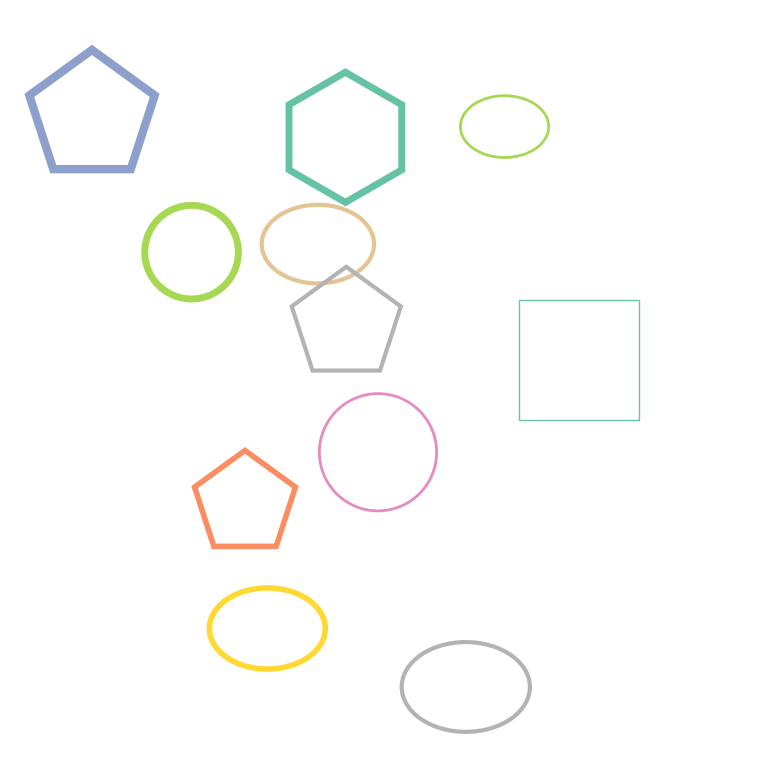[{"shape": "square", "thickness": 0.5, "radius": 0.39, "center": [0.752, 0.532]}, {"shape": "hexagon", "thickness": 2.5, "radius": 0.42, "center": [0.449, 0.822]}, {"shape": "pentagon", "thickness": 2, "radius": 0.34, "center": [0.318, 0.346]}, {"shape": "pentagon", "thickness": 3, "radius": 0.43, "center": [0.119, 0.85]}, {"shape": "circle", "thickness": 1, "radius": 0.38, "center": [0.491, 0.413]}, {"shape": "circle", "thickness": 2.5, "radius": 0.3, "center": [0.249, 0.673]}, {"shape": "oval", "thickness": 1, "radius": 0.29, "center": [0.655, 0.836]}, {"shape": "oval", "thickness": 2, "radius": 0.38, "center": [0.347, 0.184]}, {"shape": "oval", "thickness": 1.5, "radius": 0.36, "center": [0.413, 0.683]}, {"shape": "pentagon", "thickness": 1.5, "radius": 0.37, "center": [0.45, 0.579]}, {"shape": "oval", "thickness": 1.5, "radius": 0.42, "center": [0.605, 0.108]}]